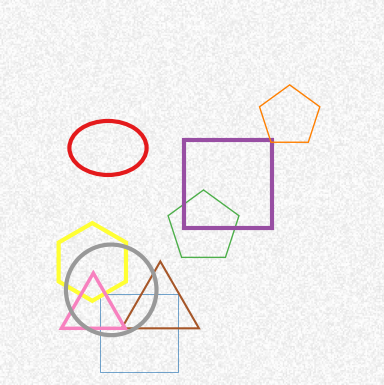[{"shape": "oval", "thickness": 3, "radius": 0.5, "center": [0.281, 0.616]}, {"shape": "square", "thickness": 0.5, "radius": 0.51, "center": [0.361, 0.136]}, {"shape": "pentagon", "thickness": 1, "radius": 0.48, "center": [0.529, 0.41]}, {"shape": "square", "thickness": 3, "radius": 0.57, "center": [0.591, 0.521]}, {"shape": "pentagon", "thickness": 1, "radius": 0.41, "center": [0.752, 0.697]}, {"shape": "hexagon", "thickness": 3, "radius": 0.5, "center": [0.24, 0.32]}, {"shape": "triangle", "thickness": 1.5, "radius": 0.58, "center": [0.416, 0.205]}, {"shape": "triangle", "thickness": 2.5, "radius": 0.48, "center": [0.242, 0.195]}, {"shape": "circle", "thickness": 3, "radius": 0.59, "center": [0.289, 0.247]}]